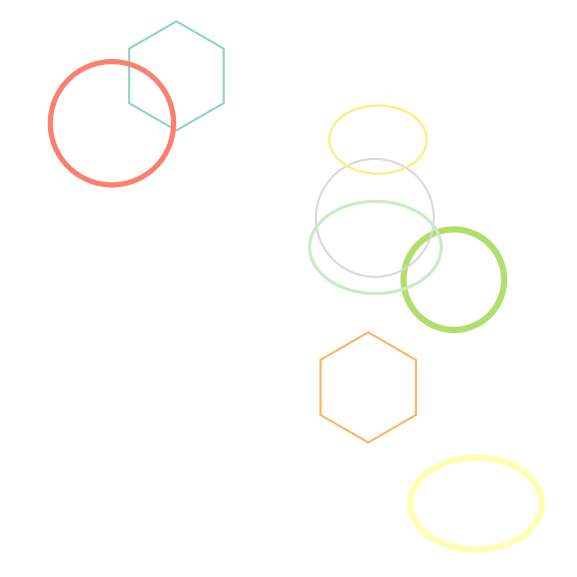[{"shape": "hexagon", "thickness": 1, "radius": 0.47, "center": [0.305, 0.868]}, {"shape": "oval", "thickness": 3, "radius": 0.57, "center": [0.824, 0.127]}, {"shape": "circle", "thickness": 2.5, "radius": 0.53, "center": [0.194, 0.786]}, {"shape": "hexagon", "thickness": 1, "radius": 0.48, "center": [0.638, 0.328]}, {"shape": "circle", "thickness": 3, "radius": 0.44, "center": [0.786, 0.515]}, {"shape": "circle", "thickness": 1, "radius": 0.51, "center": [0.649, 0.622]}, {"shape": "oval", "thickness": 1.5, "radius": 0.57, "center": [0.65, 0.571]}, {"shape": "oval", "thickness": 1, "radius": 0.42, "center": [0.655, 0.757]}]